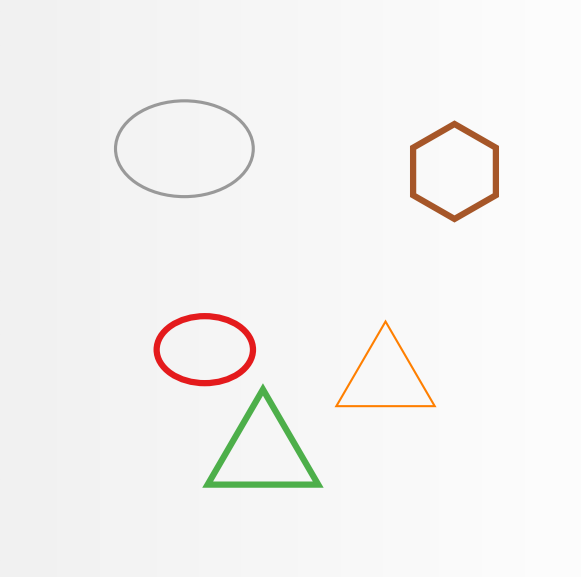[{"shape": "oval", "thickness": 3, "radius": 0.41, "center": [0.352, 0.394]}, {"shape": "triangle", "thickness": 3, "radius": 0.55, "center": [0.452, 0.215]}, {"shape": "triangle", "thickness": 1, "radius": 0.49, "center": [0.663, 0.345]}, {"shape": "hexagon", "thickness": 3, "radius": 0.41, "center": [0.782, 0.702]}, {"shape": "oval", "thickness": 1.5, "radius": 0.59, "center": [0.317, 0.742]}]